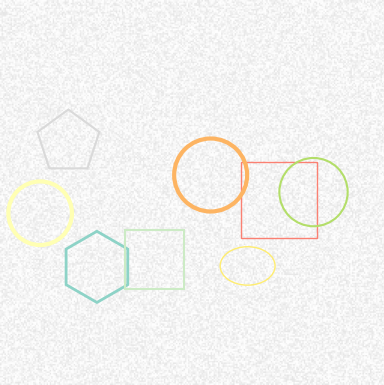[{"shape": "hexagon", "thickness": 2, "radius": 0.46, "center": [0.252, 0.307]}, {"shape": "circle", "thickness": 3, "radius": 0.41, "center": [0.104, 0.446]}, {"shape": "square", "thickness": 1, "radius": 0.49, "center": [0.724, 0.481]}, {"shape": "circle", "thickness": 3, "radius": 0.47, "center": [0.547, 0.545]}, {"shape": "circle", "thickness": 1.5, "radius": 0.44, "center": [0.814, 0.501]}, {"shape": "pentagon", "thickness": 1.5, "radius": 0.42, "center": [0.178, 0.631]}, {"shape": "square", "thickness": 1.5, "radius": 0.38, "center": [0.4, 0.327]}, {"shape": "oval", "thickness": 1, "radius": 0.36, "center": [0.643, 0.309]}]